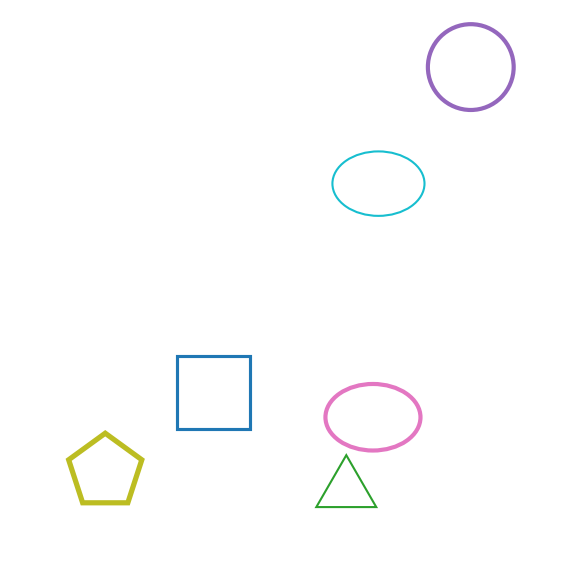[{"shape": "square", "thickness": 1.5, "radius": 0.32, "center": [0.369, 0.319]}, {"shape": "triangle", "thickness": 1, "radius": 0.3, "center": [0.6, 0.151]}, {"shape": "circle", "thickness": 2, "radius": 0.37, "center": [0.815, 0.883]}, {"shape": "oval", "thickness": 2, "radius": 0.41, "center": [0.646, 0.277]}, {"shape": "pentagon", "thickness": 2.5, "radius": 0.33, "center": [0.182, 0.182]}, {"shape": "oval", "thickness": 1, "radius": 0.4, "center": [0.655, 0.681]}]